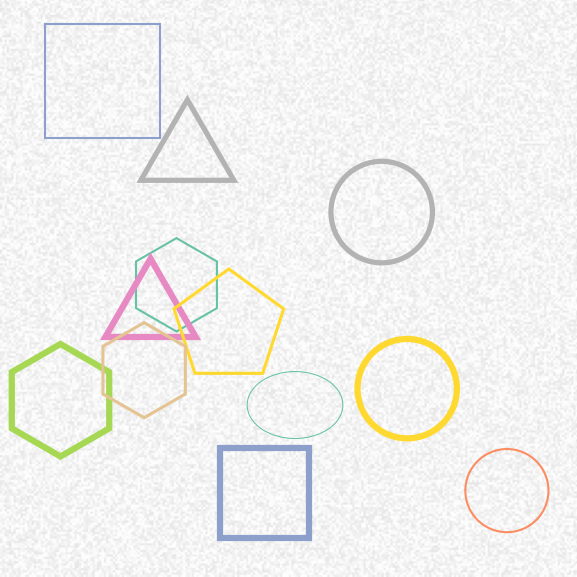[{"shape": "oval", "thickness": 0.5, "radius": 0.41, "center": [0.511, 0.298]}, {"shape": "hexagon", "thickness": 1, "radius": 0.4, "center": [0.306, 0.506]}, {"shape": "circle", "thickness": 1, "radius": 0.36, "center": [0.878, 0.15]}, {"shape": "square", "thickness": 1, "radius": 0.5, "center": [0.178, 0.859]}, {"shape": "square", "thickness": 3, "radius": 0.39, "center": [0.458, 0.146]}, {"shape": "triangle", "thickness": 3, "radius": 0.45, "center": [0.261, 0.461]}, {"shape": "hexagon", "thickness": 3, "radius": 0.49, "center": [0.105, 0.306]}, {"shape": "pentagon", "thickness": 1.5, "radius": 0.5, "center": [0.396, 0.433]}, {"shape": "circle", "thickness": 3, "radius": 0.43, "center": [0.705, 0.326]}, {"shape": "hexagon", "thickness": 1.5, "radius": 0.41, "center": [0.25, 0.358]}, {"shape": "triangle", "thickness": 2.5, "radius": 0.47, "center": [0.324, 0.733]}, {"shape": "circle", "thickness": 2.5, "radius": 0.44, "center": [0.661, 0.632]}]